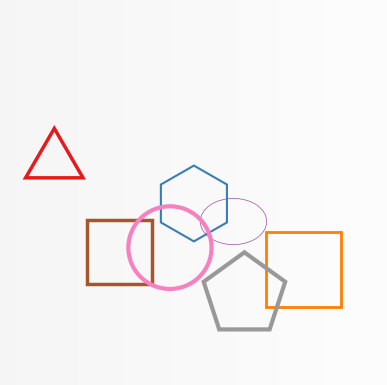[{"shape": "triangle", "thickness": 2.5, "radius": 0.43, "center": [0.14, 0.581]}, {"shape": "hexagon", "thickness": 1.5, "radius": 0.49, "center": [0.5, 0.471]}, {"shape": "oval", "thickness": 0.5, "radius": 0.43, "center": [0.603, 0.425]}, {"shape": "square", "thickness": 2, "radius": 0.48, "center": [0.784, 0.3]}, {"shape": "square", "thickness": 2.5, "radius": 0.42, "center": [0.308, 0.345]}, {"shape": "circle", "thickness": 3, "radius": 0.54, "center": [0.439, 0.357]}, {"shape": "pentagon", "thickness": 3, "radius": 0.55, "center": [0.631, 0.234]}]